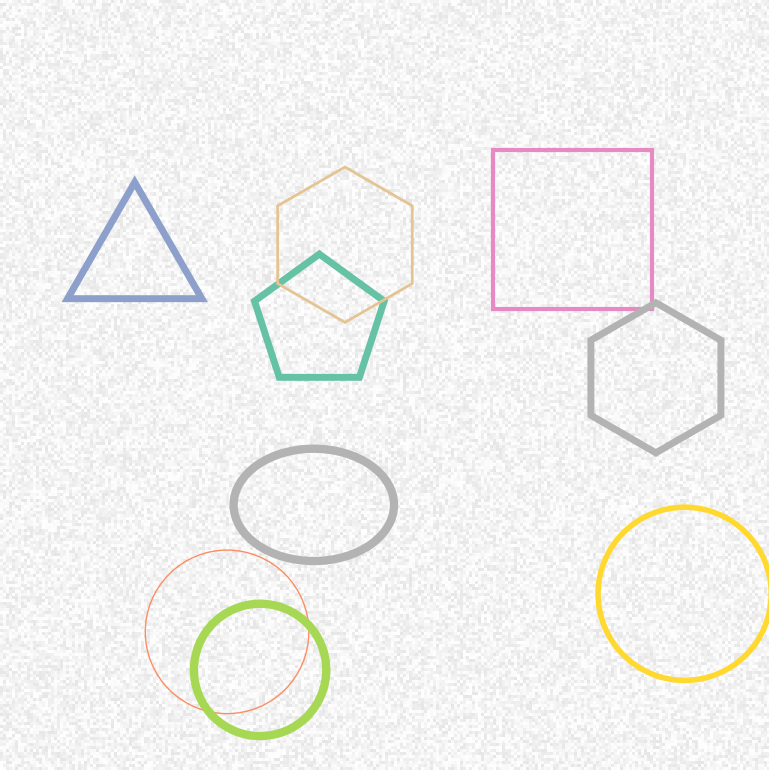[{"shape": "pentagon", "thickness": 2.5, "radius": 0.44, "center": [0.415, 0.582]}, {"shape": "circle", "thickness": 0.5, "radius": 0.53, "center": [0.295, 0.179]}, {"shape": "triangle", "thickness": 2.5, "radius": 0.5, "center": [0.175, 0.662]}, {"shape": "square", "thickness": 1.5, "radius": 0.52, "center": [0.743, 0.702]}, {"shape": "circle", "thickness": 3, "radius": 0.43, "center": [0.338, 0.13]}, {"shape": "circle", "thickness": 2, "radius": 0.56, "center": [0.889, 0.229]}, {"shape": "hexagon", "thickness": 1, "radius": 0.5, "center": [0.448, 0.682]}, {"shape": "hexagon", "thickness": 2.5, "radius": 0.49, "center": [0.852, 0.509]}, {"shape": "oval", "thickness": 3, "radius": 0.52, "center": [0.408, 0.344]}]